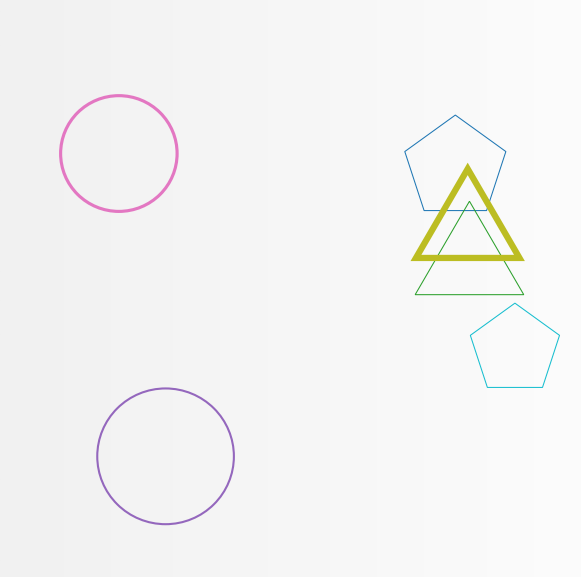[{"shape": "pentagon", "thickness": 0.5, "radius": 0.46, "center": [0.783, 0.708]}, {"shape": "triangle", "thickness": 0.5, "radius": 0.54, "center": [0.808, 0.543]}, {"shape": "circle", "thickness": 1, "radius": 0.59, "center": [0.285, 0.209]}, {"shape": "circle", "thickness": 1.5, "radius": 0.5, "center": [0.204, 0.733]}, {"shape": "triangle", "thickness": 3, "radius": 0.51, "center": [0.805, 0.604]}, {"shape": "pentagon", "thickness": 0.5, "radius": 0.4, "center": [0.886, 0.394]}]